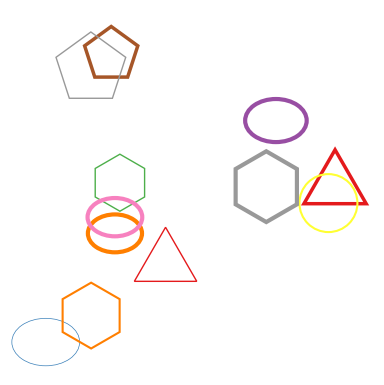[{"shape": "triangle", "thickness": 2.5, "radius": 0.47, "center": [0.87, 0.518]}, {"shape": "triangle", "thickness": 1, "radius": 0.47, "center": [0.43, 0.316]}, {"shape": "oval", "thickness": 0.5, "radius": 0.44, "center": [0.119, 0.112]}, {"shape": "hexagon", "thickness": 1, "radius": 0.37, "center": [0.311, 0.525]}, {"shape": "oval", "thickness": 3, "radius": 0.4, "center": [0.717, 0.687]}, {"shape": "hexagon", "thickness": 1.5, "radius": 0.43, "center": [0.237, 0.18]}, {"shape": "oval", "thickness": 3, "radius": 0.35, "center": [0.299, 0.394]}, {"shape": "circle", "thickness": 1.5, "radius": 0.38, "center": [0.853, 0.472]}, {"shape": "pentagon", "thickness": 2.5, "radius": 0.36, "center": [0.289, 0.859]}, {"shape": "oval", "thickness": 3, "radius": 0.36, "center": [0.298, 0.436]}, {"shape": "pentagon", "thickness": 1, "radius": 0.48, "center": [0.236, 0.822]}, {"shape": "hexagon", "thickness": 3, "radius": 0.46, "center": [0.692, 0.515]}]